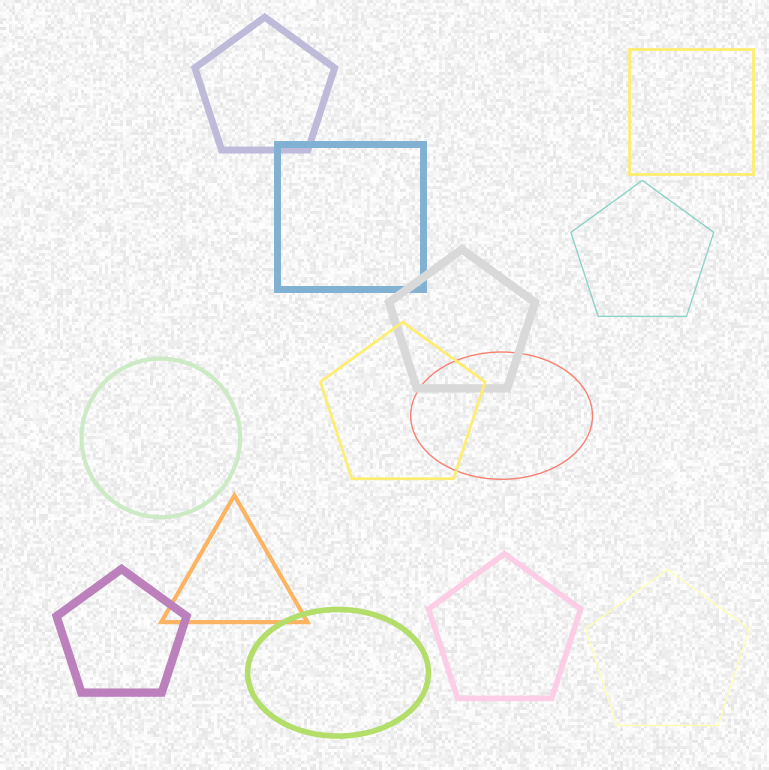[{"shape": "pentagon", "thickness": 0.5, "radius": 0.49, "center": [0.834, 0.668]}, {"shape": "pentagon", "thickness": 0.5, "radius": 0.56, "center": [0.867, 0.149]}, {"shape": "pentagon", "thickness": 2.5, "radius": 0.48, "center": [0.344, 0.882]}, {"shape": "oval", "thickness": 0.5, "radius": 0.59, "center": [0.651, 0.46]}, {"shape": "square", "thickness": 2.5, "radius": 0.47, "center": [0.455, 0.719]}, {"shape": "triangle", "thickness": 1.5, "radius": 0.55, "center": [0.304, 0.247]}, {"shape": "oval", "thickness": 2, "radius": 0.59, "center": [0.439, 0.126]}, {"shape": "pentagon", "thickness": 2, "radius": 0.52, "center": [0.655, 0.177]}, {"shape": "pentagon", "thickness": 3, "radius": 0.5, "center": [0.6, 0.576]}, {"shape": "pentagon", "thickness": 3, "radius": 0.44, "center": [0.158, 0.172]}, {"shape": "circle", "thickness": 1.5, "radius": 0.52, "center": [0.209, 0.431]}, {"shape": "pentagon", "thickness": 1, "radius": 0.56, "center": [0.523, 0.469]}, {"shape": "square", "thickness": 1, "radius": 0.4, "center": [0.897, 0.855]}]